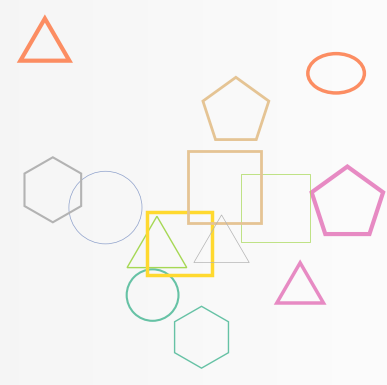[{"shape": "hexagon", "thickness": 1, "radius": 0.4, "center": [0.52, 0.124]}, {"shape": "circle", "thickness": 1.5, "radius": 0.33, "center": [0.394, 0.234]}, {"shape": "triangle", "thickness": 3, "radius": 0.36, "center": [0.116, 0.879]}, {"shape": "oval", "thickness": 2.5, "radius": 0.36, "center": [0.867, 0.81]}, {"shape": "circle", "thickness": 0.5, "radius": 0.47, "center": [0.272, 0.461]}, {"shape": "pentagon", "thickness": 3, "radius": 0.48, "center": [0.896, 0.47]}, {"shape": "triangle", "thickness": 2.5, "radius": 0.35, "center": [0.775, 0.248]}, {"shape": "triangle", "thickness": 1, "radius": 0.44, "center": [0.405, 0.349]}, {"shape": "square", "thickness": 0.5, "radius": 0.45, "center": [0.712, 0.459]}, {"shape": "square", "thickness": 2.5, "radius": 0.41, "center": [0.463, 0.368]}, {"shape": "square", "thickness": 2, "radius": 0.47, "center": [0.58, 0.515]}, {"shape": "pentagon", "thickness": 2, "radius": 0.45, "center": [0.609, 0.71]}, {"shape": "triangle", "thickness": 0.5, "radius": 0.41, "center": [0.572, 0.359]}, {"shape": "hexagon", "thickness": 1.5, "radius": 0.42, "center": [0.136, 0.507]}]